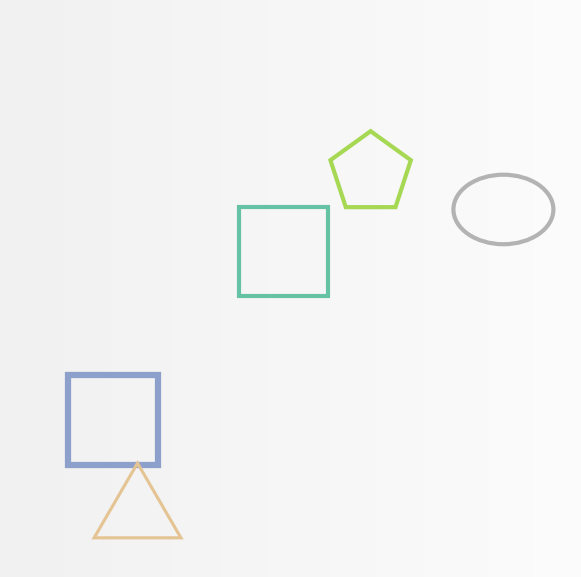[{"shape": "square", "thickness": 2, "radius": 0.38, "center": [0.488, 0.564]}, {"shape": "square", "thickness": 3, "radius": 0.39, "center": [0.194, 0.272]}, {"shape": "pentagon", "thickness": 2, "radius": 0.36, "center": [0.638, 0.699]}, {"shape": "triangle", "thickness": 1.5, "radius": 0.43, "center": [0.237, 0.111]}, {"shape": "oval", "thickness": 2, "radius": 0.43, "center": [0.866, 0.636]}]